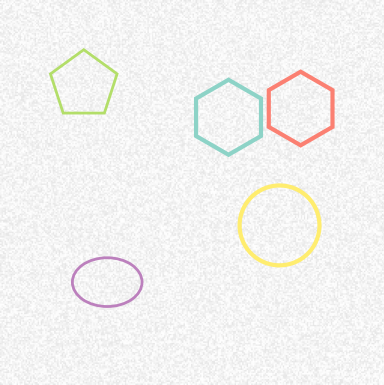[{"shape": "hexagon", "thickness": 3, "radius": 0.49, "center": [0.594, 0.695]}, {"shape": "hexagon", "thickness": 3, "radius": 0.48, "center": [0.781, 0.718]}, {"shape": "pentagon", "thickness": 2, "radius": 0.45, "center": [0.218, 0.78]}, {"shape": "oval", "thickness": 2, "radius": 0.45, "center": [0.278, 0.267]}, {"shape": "circle", "thickness": 3, "radius": 0.52, "center": [0.726, 0.415]}]